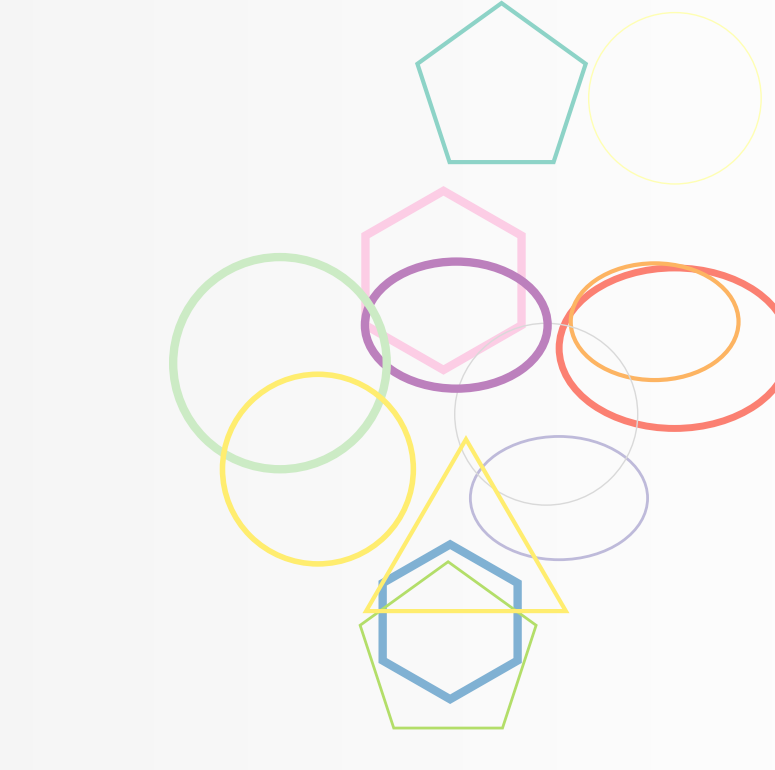[{"shape": "pentagon", "thickness": 1.5, "radius": 0.57, "center": [0.647, 0.882]}, {"shape": "circle", "thickness": 0.5, "radius": 0.56, "center": [0.871, 0.872]}, {"shape": "oval", "thickness": 1, "radius": 0.57, "center": [0.721, 0.353]}, {"shape": "oval", "thickness": 2.5, "radius": 0.74, "center": [0.87, 0.548]}, {"shape": "hexagon", "thickness": 3, "radius": 0.5, "center": [0.581, 0.192]}, {"shape": "oval", "thickness": 1.5, "radius": 0.54, "center": [0.845, 0.582]}, {"shape": "pentagon", "thickness": 1, "radius": 0.6, "center": [0.578, 0.151]}, {"shape": "hexagon", "thickness": 3, "radius": 0.58, "center": [0.572, 0.636]}, {"shape": "circle", "thickness": 0.5, "radius": 0.59, "center": [0.705, 0.462]}, {"shape": "oval", "thickness": 3, "radius": 0.59, "center": [0.589, 0.578]}, {"shape": "circle", "thickness": 3, "radius": 0.69, "center": [0.361, 0.528]}, {"shape": "triangle", "thickness": 1.5, "radius": 0.74, "center": [0.601, 0.281]}, {"shape": "circle", "thickness": 2, "radius": 0.62, "center": [0.41, 0.391]}]